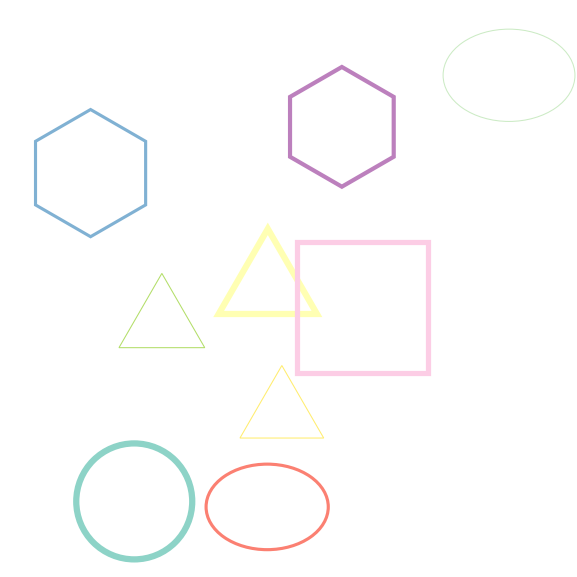[{"shape": "circle", "thickness": 3, "radius": 0.5, "center": [0.232, 0.131]}, {"shape": "triangle", "thickness": 3, "radius": 0.49, "center": [0.464, 0.505]}, {"shape": "oval", "thickness": 1.5, "radius": 0.53, "center": [0.463, 0.121]}, {"shape": "hexagon", "thickness": 1.5, "radius": 0.55, "center": [0.157, 0.699]}, {"shape": "triangle", "thickness": 0.5, "radius": 0.43, "center": [0.28, 0.44]}, {"shape": "square", "thickness": 2.5, "radius": 0.57, "center": [0.628, 0.466]}, {"shape": "hexagon", "thickness": 2, "radius": 0.52, "center": [0.592, 0.78]}, {"shape": "oval", "thickness": 0.5, "radius": 0.57, "center": [0.881, 0.869]}, {"shape": "triangle", "thickness": 0.5, "radius": 0.42, "center": [0.488, 0.282]}]